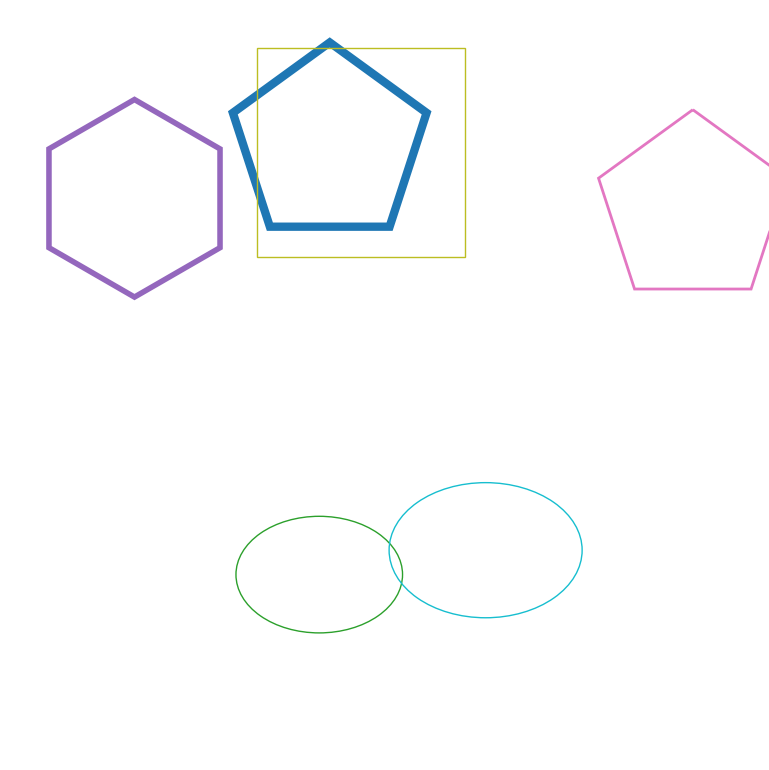[{"shape": "pentagon", "thickness": 3, "radius": 0.66, "center": [0.428, 0.813]}, {"shape": "oval", "thickness": 0.5, "radius": 0.54, "center": [0.415, 0.254]}, {"shape": "hexagon", "thickness": 2, "radius": 0.64, "center": [0.175, 0.742]}, {"shape": "pentagon", "thickness": 1, "radius": 0.64, "center": [0.9, 0.729]}, {"shape": "square", "thickness": 0.5, "radius": 0.68, "center": [0.469, 0.802]}, {"shape": "oval", "thickness": 0.5, "radius": 0.63, "center": [0.631, 0.285]}]